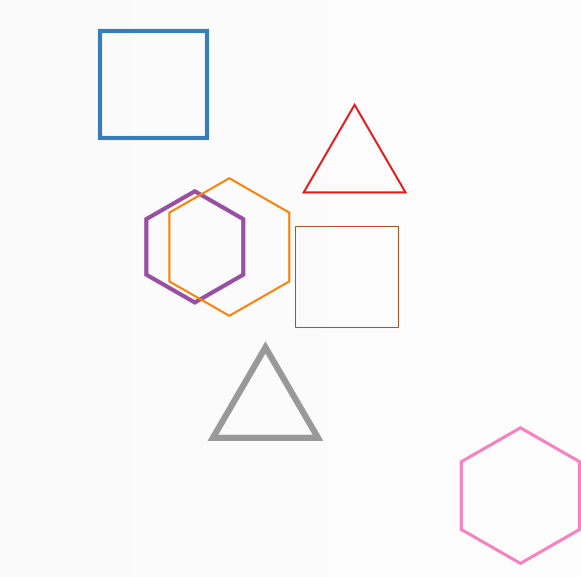[{"shape": "triangle", "thickness": 1, "radius": 0.51, "center": [0.61, 0.717]}, {"shape": "square", "thickness": 2, "radius": 0.46, "center": [0.264, 0.853]}, {"shape": "hexagon", "thickness": 2, "radius": 0.48, "center": [0.335, 0.572]}, {"shape": "hexagon", "thickness": 1, "radius": 0.6, "center": [0.394, 0.571]}, {"shape": "square", "thickness": 0.5, "radius": 0.44, "center": [0.596, 0.52]}, {"shape": "hexagon", "thickness": 1.5, "radius": 0.59, "center": [0.895, 0.141]}, {"shape": "triangle", "thickness": 3, "radius": 0.52, "center": [0.457, 0.293]}]